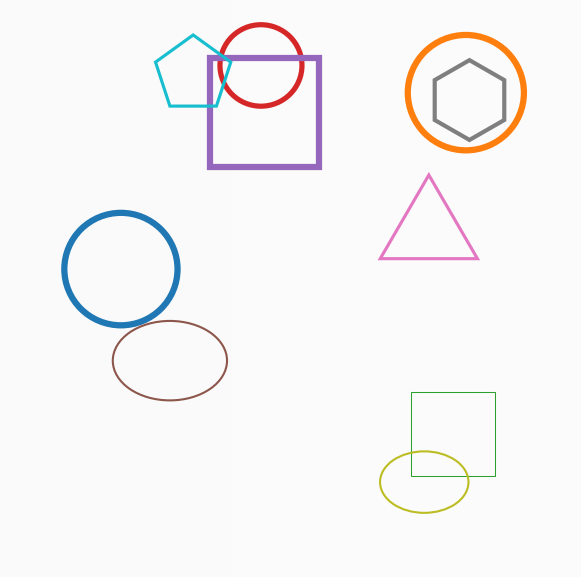[{"shape": "circle", "thickness": 3, "radius": 0.49, "center": [0.208, 0.533]}, {"shape": "circle", "thickness": 3, "radius": 0.5, "center": [0.801, 0.839]}, {"shape": "square", "thickness": 0.5, "radius": 0.36, "center": [0.779, 0.247]}, {"shape": "circle", "thickness": 2.5, "radius": 0.35, "center": [0.449, 0.886]}, {"shape": "square", "thickness": 3, "radius": 0.47, "center": [0.455, 0.804]}, {"shape": "oval", "thickness": 1, "radius": 0.49, "center": [0.292, 0.375]}, {"shape": "triangle", "thickness": 1.5, "radius": 0.48, "center": [0.738, 0.6]}, {"shape": "hexagon", "thickness": 2, "radius": 0.35, "center": [0.808, 0.826]}, {"shape": "oval", "thickness": 1, "radius": 0.38, "center": [0.73, 0.164]}, {"shape": "pentagon", "thickness": 1.5, "radius": 0.34, "center": [0.332, 0.87]}]